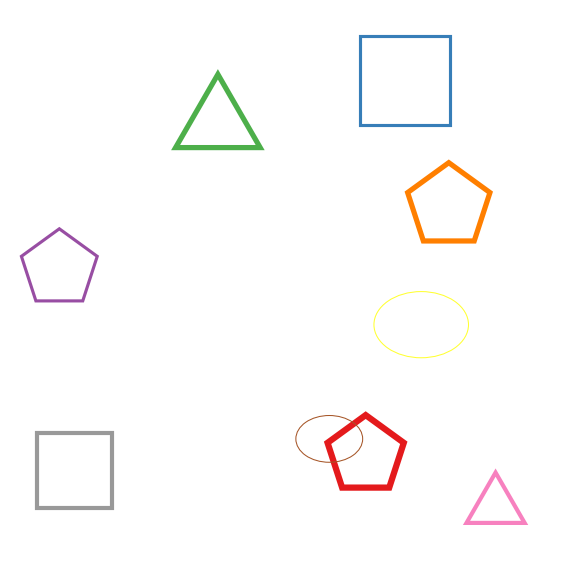[{"shape": "pentagon", "thickness": 3, "radius": 0.35, "center": [0.633, 0.211]}, {"shape": "square", "thickness": 1.5, "radius": 0.39, "center": [0.702, 0.86]}, {"shape": "triangle", "thickness": 2.5, "radius": 0.42, "center": [0.377, 0.786]}, {"shape": "pentagon", "thickness": 1.5, "radius": 0.35, "center": [0.103, 0.534]}, {"shape": "pentagon", "thickness": 2.5, "radius": 0.37, "center": [0.777, 0.643]}, {"shape": "oval", "thickness": 0.5, "radius": 0.41, "center": [0.729, 0.437]}, {"shape": "oval", "thickness": 0.5, "radius": 0.29, "center": [0.57, 0.239]}, {"shape": "triangle", "thickness": 2, "radius": 0.29, "center": [0.858, 0.123]}, {"shape": "square", "thickness": 2, "radius": 0.32, "center": [0.129, 0.184]}]